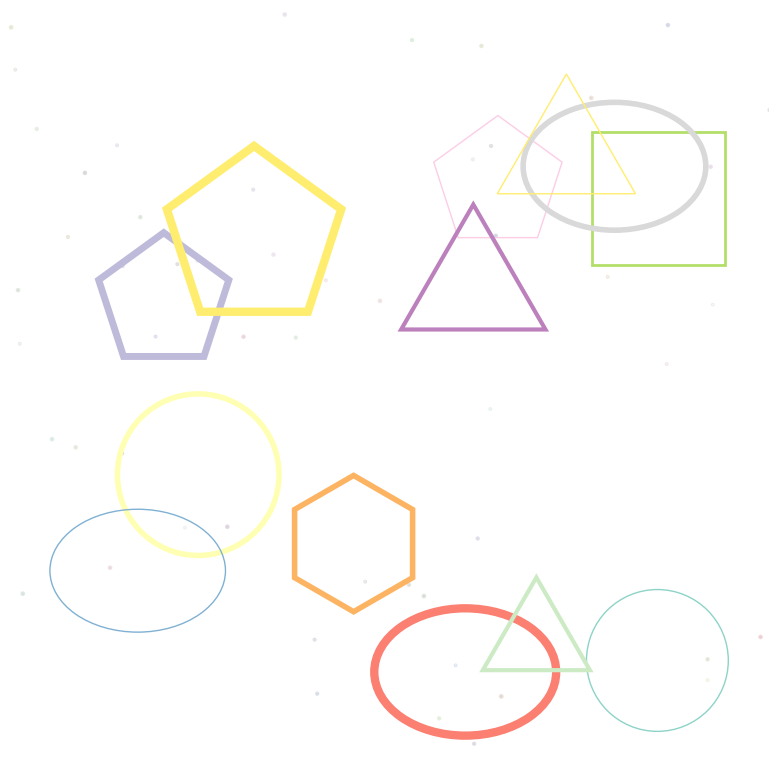[{"shape": "circle", "thickness": 0.5, "radius": 0.46, "center": [0.854, 0.142]}, {"shape": "circle", "thickness": 2, "radius": 0.52, "center": [0.257, 0.384]}, {"shape": "pentagon", "thickness": 2.5, "radius": 0.44, "center": [0.213, 0.609]}, {"shape": "oval", "thickness": 3, "radius": 0.59, "center": [0.604, 0.127]}, {"shape": "oval", "thickness": 0.5, "radius": 0.57, "center": [0.179, 0.259]}, {"shape": "hexagon", "thickness": 2, "radius": 0.44, "center": [0.459, 0.294]}, {"shape": "square", "thickness": 1, "radius": 0.43, "center": [0.855, 0.742]}, {"shape": "pentagon", "thickness": 0.5, "radius": 0.44, "center": [0.647, 0.762]}, {"shape": "oval", "thickness": 2, "radius": 0.59, "center": [0.798, 0.784]}, {"shape": "triangle", "thickness": 1.5, "radius": 0.54, "center": [0.615, 0.626]}, {"shape": "triangle", "thickness": 1.5, "radius": 0.4, "center": [0.697, 0.17]}, {"shape": "pentagon", "thickness": 3, "radius": 0.6, "center": [0.33, 0.691]}, {"shape": "triangle", "thickness": 0.5, "radius": 0.52, "center": [0.736, 0.8]}]